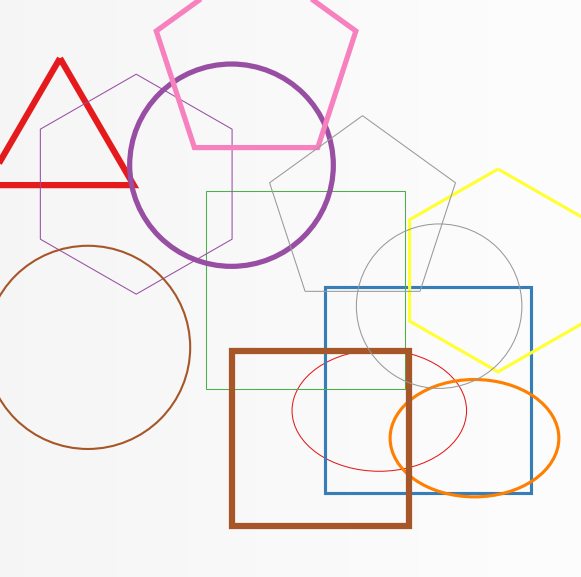[{"shape": "triangle", "thickness": 3, "radius": 0.73, "center": [0.103, 0.752]}, {"shape": "oval", "thickness": 0.5, "radius": 0.75, "center": [0.653, 0.288]}, {"shape": "square", "thickness": 1.5, "radius": 0.89, "center": [0.736, 0.324]}, {"shape": "square", "thickness": 0.5, "radius": 0.85, "center": [0.525, 0.497]}, {"shape": "hexagon", "thickness": 0.5, "radius": 0.95, "center": [0.234, 0.68]}, {"shape": "circle", "thickness": 2.5, "radius": 0.88, "center": [0.398, 0.713]}, {"shape": "oval", "thickness": 1.5, "radius": 0.73, "center": [0.816, 0.24]}, {"shape": "hexagon", "thickness": 1.5, "radius": 0.88, "center": [0.857, 0.531]}, {"shape": "circle", "thickness": 1, "radius": 0.88, "center": [0.151, 0.398]}, {"shape": "square", "thickness": 3, "radius": 0.76, "center": [0.552, 0.24]}, {"shape": "pentagon", "thickness": 2.5, "radius": 0.9, "center": [0.441, 0.89]}, {"shape": "pentagon", "thickness": 0.5, "radius": 0.84, "center": [0.624, 0.631]}, {"shape": "circle", "thickness": 0.5, "radius": 0.71, "center": [0.756, 0.469]}]